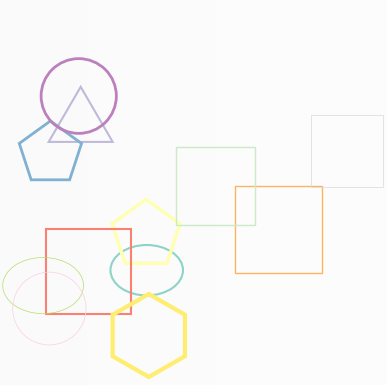[{"shape": "oval", "thickness": 1.5, "radius": 0.47, "center": [0.379, 0.298]}, {"shape": "pentagon", "thickness": 2.5, "radius": 0.46, "center": [0.377, 0.39]}, {"shape": "triangle", "thickness": 1.5, "radius": 0.48, "center": [0.208, 0.679]}, {"shape": "square", "thickness": 1.5, "radius": 0.55, "center": [0.228, 0.295]}, {"shape": "pentagon", "thickness": 2, "radius": 0.42, "center": [0.13, 0.601]}, {"shape": "square", "thickness": 1, "radius": 0.56, "center": [0.719, 0.404]}, {"shape": "oval", "thickness": 0.5, "radius": 0.52, "center": [0.111, 0.258]}, {"shape": "circle", "thickness": 0.5, "radius": 0.47, "center": [0.127, 0.199]}, {"shape": "square", "thickness": 0.5, "radius": 0.47, "center": [0.896, 0.608]}, {"shape": "circle", "thickness": 2, "radius": 0.49, "center": [0.203, 0.751]}, {"shape": "square", "thickness": 1, "radius": 0.51, "center": [0.556, 0.517]}, {"shape": "hexagon", "thickness": 3, "radius": 0.54, "center": [0.384, 0.129]}]